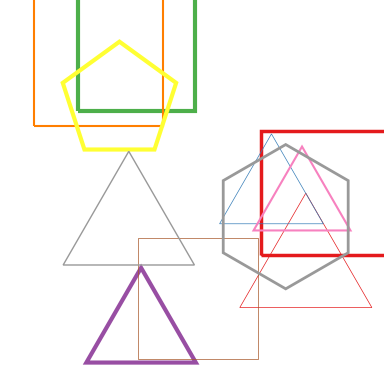[{"shape": "square", "thickness": 2.5, "radius": 0.81, "center": [0.84, 0.499]}, {"shape": "triangle", "thickness": 0.5, "radius": 0.99, "center": [0.794, 0.3]}, {"shape": "triangle", "thickness": 0.5, "radius": 0.78, "center": [0.705, 0.497]}, {"shape": "square", "thickness": 3, "radius": 0.76, "center": [0.354, 0.864]}, {"shape": "triangle", "thickness": 3, "radius": 0.82, "center": [0.366, 0.14]}, {"shape": "square", "thickness": 1.5, "radius": 0.83, "center": [0.255, 0.84]}, {"shape": "pentagon", "thickness": 3, "radius": 0.77, "center": [0.31, 0.737]}, {"shape": "square", "thickness": 0.5, "radius": 0.78, "center": [0.515, 0.225]}, {"shape": "triangle", "thickness": 1.5, "radius": 0.73, "center": [0.784, 0.474]}, {"shape": "triangle", "thickness": 1, "radius": 0.98, "center": [0.335, 0.41]}, {"shape": "hexagon", "thickness": 2, "radius": 0.94, "center": [0.742, 0.437]}]